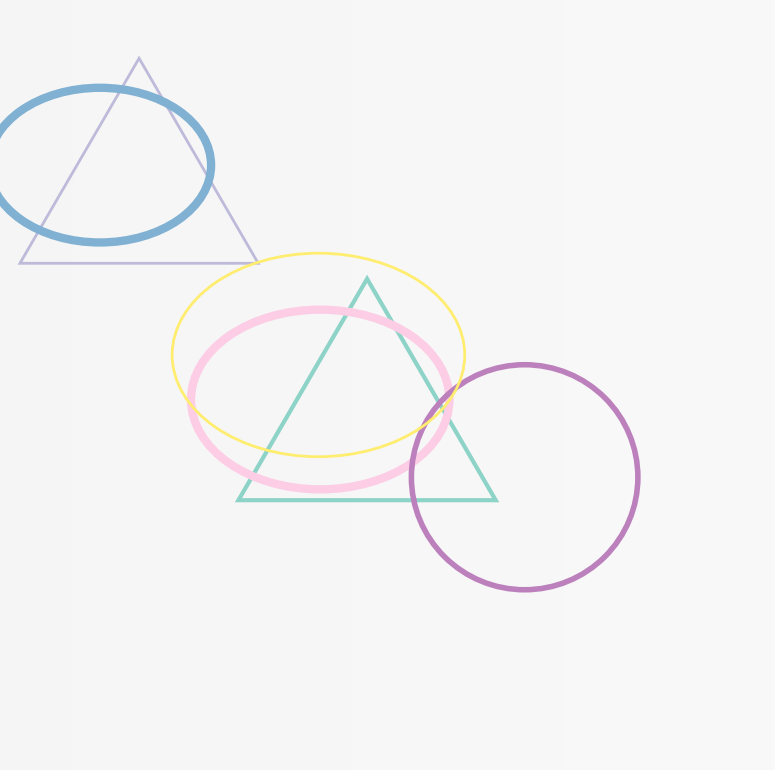[{"shape": "triangle", "thickness": 1.5, "radius": 0.96, "center": [0.474, 0.446]}, {"shape": "triangle", "thickness": 1, "radius": 0.89, "center": [0.179, 0.747]}, {"shape": "oval", "thickness": 3, "radius": 0.72, "center": [0.129, 0.786]}, {"shape": "oval", "thickness": 3, "radius": 0.83, "center": [0.413, 0.481]}, {"shape": "circle", "thickness": 2, "radius": 0.73, "center": [0.677, 0.38]}, {"shape": "oval", "thickness": 1, "radius": 0.94, "center": [0.411, 0.539]}]